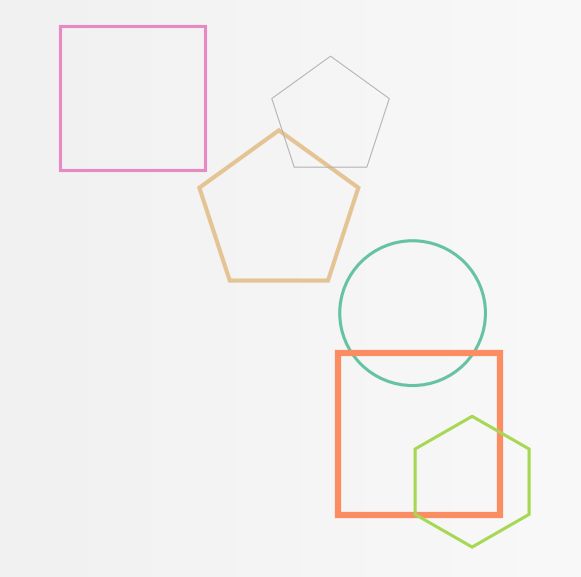[{"shape": "circle", "thickness": 1.5, "radius": 0.63, "center": [0.71, 0.457]}, {"shape": "square", "thickness": 3, "radius": 0.7, "center": [0.72, 0.248]}, {"shape": "square", "thickness": 1.5, "radius": 0.62, "center": [0.228, 0.83]}, {"shape": "hexagon", "thickness": 1.5, "radius": 0.57, "center": [0.812, 0.165]}, {"shape": "pentagon", "thickness": 2, "radius": 0.72, "center": [0.48, 0.63]}, {"shape": "pentagon", "thickness": 0.5, "radius": 0.53, "center": [0.569, 0.796]}]